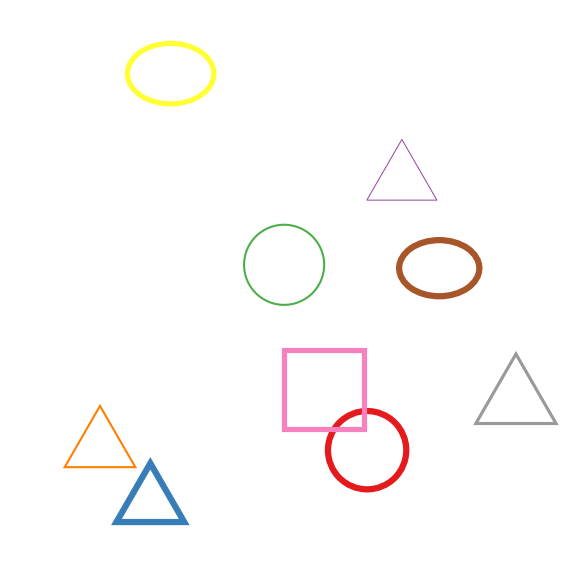[{"shape": "circle", "thickness": 3, "radius": 0.34, "center": [0.636, 0.22]}, {"shape": "triangle", "thickness": 3, "radius": 0.34, "center": [0.26, 0.129]}, {"shape": "circle", "thickness": 1, "radius": 0.35, "center": [0.492, 0.541]}, {"shape": "triangle", "thickness": 0.5, "radius": 0.35, "center": [0.696, 0.688]}, {"shape": "triangle", "thickness": 1, "radius": 0.35, "center": [0.173, 0.226]}, {"shape": "oval", "thickness": 2.5, "radius": 0.37, "center": [0.296, 0.872]}, {"shape": "oval", "thickness": 3, "radius": 0.35, "center": [0.761, 0.535]}, {"shape": "square", "thickness": 2.5, "radius": 0.35, "center": [0.561, 0.325]}, {"shape": "triangle", "thickness": 1.5, "radius": 0.4, "center": [0.893, 0.306]}]